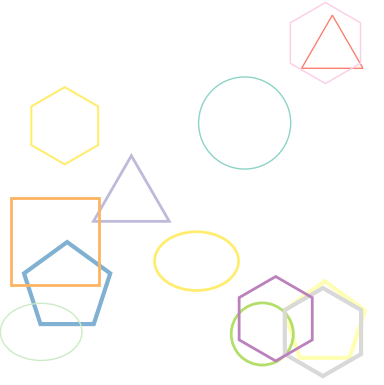[{"shape": "circle", "thickness": 1, "radius": 0.6, "center": [0.635, 0.681]}, {"shape": "pentagon", "thickness": 3, "radius": 0.55, "center": [0.843, 0.16]}, {"shape": "triangle", "thickness": 2, "radius": 0.57, "center": [0.341, 0.482]}, {"shape": "triangle", "thickness": 1, "radius": 0.46, "center": [0.863, 0.869]}, {"shape": "pentagon", "thickness": 3, "radius": 0.59, "center": [0.174, 0.254]}, {"shape": "square", "thickness": 2, "radius": 0.57, "center": [0.143, 0.373]}, {"shape": "circle", "thickness": 2, "radius": 0.4, "center": [0.681, 0.133]}, {"shape": "hexagon", "thickness": 1, "radius": 0.53, "center": [0.845, 0.888]}, {"shape": "hexagon", "thickness": 3, "radius": 0.57, "center": [0.839, 0.138]}, {"shape": "hexagon", "thickness": 2, "radius": 0.55, "center": [0.716, 0.172]}, {"shape": "oval", "thickness": 1, "radius": 0.53, "center": [0.107, 0.138]}, {"shape": "hexagon", "thickness": 1.5, "radius": 0.5, "center": [0.168, 0.673]}, {"shape": "oval", "thickness": 2, "radius": 0.55, "center": [0.511, 0.322]}]